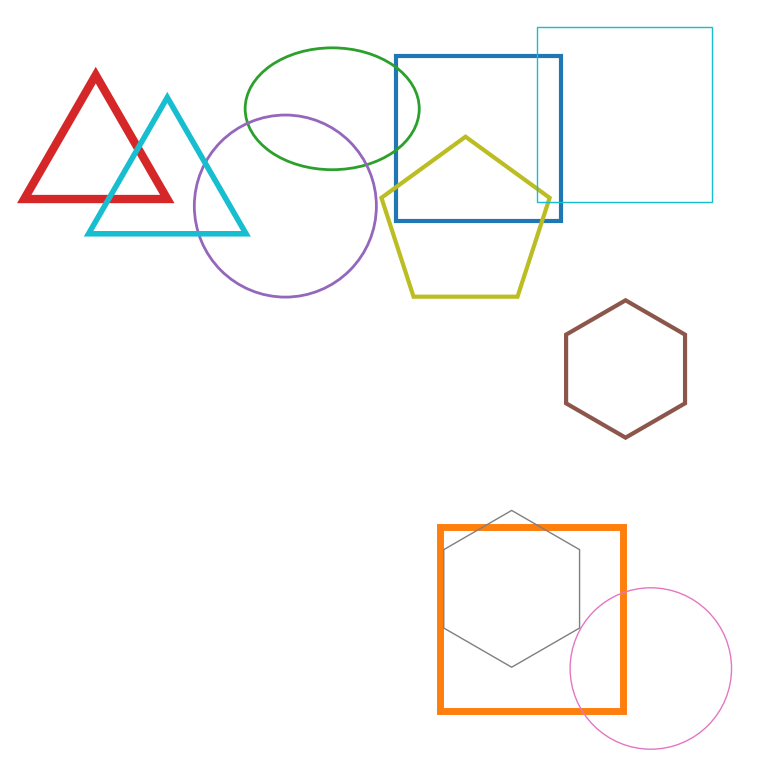[{"shape": "square", "thickness": 1.5, "radius": 0.53, "center": [0.622, 0.82]}, {"shape": "square", "thickness": 2.5, "radius": 0.6, "center": [0.69, 0.196]}, {"shape": "oval", "thickness": 1, "radius": 0.57, "center": [0.431, 0.859]}, {"shape": "triangle", "thickness": 3, "radius": 0.54, "center": [0.124, 0.795]}, {"shape": "circle", "thickness": 1, "radius": 0.59, "center": [0.371, 0.732]}, {"shape": "hexagon", "thickness": 1.5, "radius": 0.45, "center": [0.812, 0.521]}, {"shape": "circle", "thickness": 0.5, "radius": 0.52, "center": [0.845, 0.132]}, {"shape": "hexagon", "thickness": 0.5, "radius": 0.51, "center": [0.665, 0.235]}, {"shape": "pentagon", "thickness": 1.5, "radius": 0.57, "center": [0.605, 0.708]}, {"shape": "triangle", "thickness": 2, "radius": 0.59, "center": [0.217, 0.755]}, {"shape": "square", "thickness": 0.5, "radius": 0.57, "center": [0.811, 0.851]}]